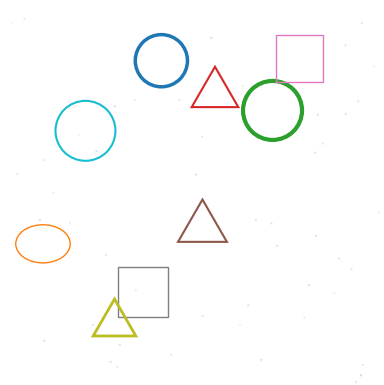[{"shape": "circle", "thickness": 2.5, "radius": 0.34, "center": [0.419, 0.842]}, {"shape": "oval", "thickness": 1, "radius": 0.35, "center": [0.112, 0.367]}, {"shape": "circle", "thickness": 3, "radius": 0.38, "center": [0.708, 0.713]}, {"shape": "triangle", "thickness": 1.5, "radius": 0.35, "center": [0.558, 0.757]}, {"shape": "triangle", "thickness": 1.5, "radius": 0.37, "center": [0.526, 0.408]}, {"shape": "square", "thickness": 1, "radius": 0.31, "center": [0.777, 0.848]}, {"shape": "square", "thickness": 1, "radius": 0.33, "center": [0.371, 0.242]}, {"shape": "triangle", "thickness": 2, "radius": 0.32, "center": [0.297, 0.159]}, {"shape": "circle", "thickness": 1.5, "radius": 0.39, "center": [0.222, 0.66]}]